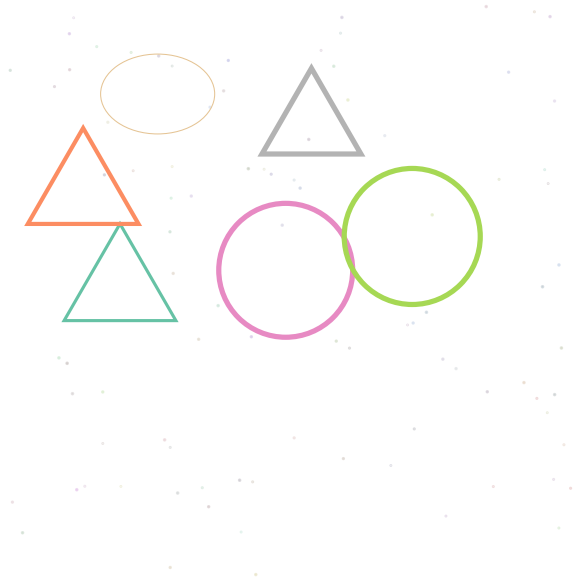[{"shape": "triangle", "thickness": 1.5, "radius": 0.56, "center": [0.208, 0.5]}, {"shape": "triangle", "thickness": 2, "radius": 0.55, "center": [0.144, 0.667]}, {"shape": "circle", "thickness": 2.5, "radius": 0.58, "center": [0.495, 0.531]}, {"shape": "circle", "thickness": 2.5, "radius": 0.59, "center": [0.714, 0.59]}, {"shape": "oval", "thickness": 0.5, "radius": 0.49, "center": [0.273, 0.836]}, {"shape": "triangle", "thickness": 2.5, "radius": 0.49, "center": [0.539, 0.782]}]